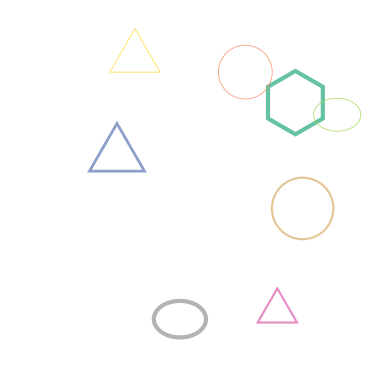[{"shape": "hexagon", "thickness": 3, "radius": 0.41, "center": [0.767, 0.733]}, {"shape": "circle", "thickness": 0.5, "radius": 0.35, "center": [0.637, 0.813]}, {"shape": "triangle", "thickness": 2, "radius": 0.41, "center": [0.304, 0.597]}, {"shape": "triangle", "thickness": 1.5, "radius": 0.3, "center": [0.72, 0.192]}, {"shape": "oval", "thickness": 0.5, "radius": 0.31, "center": [0.876, 0.702]}, {"shape": "triangle", "thickness": 0.5, "radius": 0.38, "center": [0.351, 0.85]}, {"shape": "circle", "thickness": 1.5, "radius": 0.4, "center": [0.786, 0.459]}, {"shape": "oval", "thickness": 3, "radius": 0.34, "center": [0.467, 0.171]}]